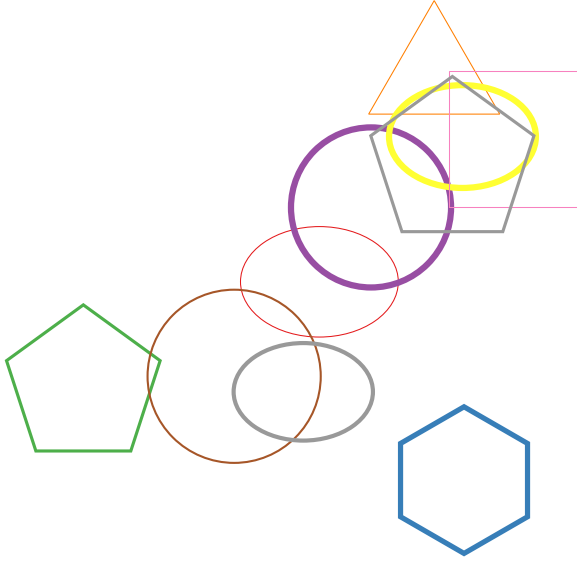[{"shape": "oval", "thickness": 0.5, "radius": 0.68, "center": [0.553, 0.511]}, {"shape": "hexagon", "thickness": 2.5, "radius": 0.63, "center": [0.804, 0.168]}, {"shape": "pentagon", "thickness": 1.5, "radius": 0.7, "center": [0.144, 0.331]}, {"shape": "circle", "thickness": 3, "radius": 0.69, "center": [0.642, 0.64]}, {"shape": "triangle", "thickness": 0.5, "radius": 0.66, "center": [0.752, 0.867]}, {"shape": "oval", "thickness": 3, "radius": 0.64, "center": [0.801, 0.763]}, {"shape": "circle", "thickness": 1, "radius": 0.75, "center": [0.405, 0.348]}, {"shape": "square", "thickness": 0.5, "radius": 0.59, "center": [0.896, 0.759]}, {"shape": "pentagon", "thickness": 1.5, "radius": 0.74, "center": [0.783, 0.718]}, {"shape": "oval", "thickness": 2, "radius": 0.6, "center": [0.525, 0.321]}]